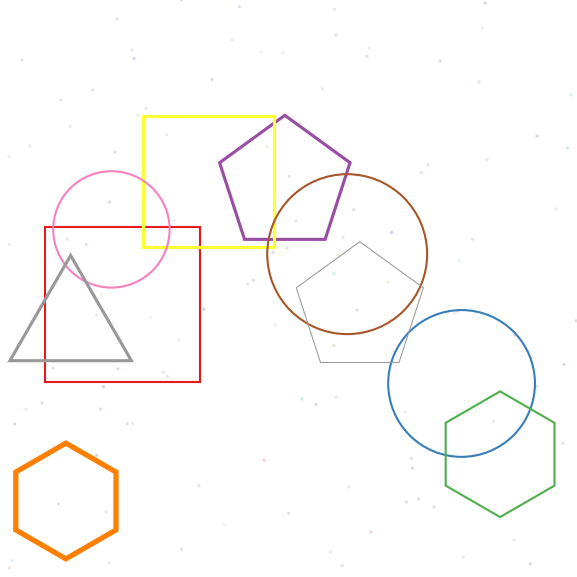[{"shape": "square", "thickness": 1, "radius": 0.67, "center": [0.213, 0.472]}, {"shape": "circle", "thickness": 1, "radius": 0.64, "center": [0.799, 0.335]}, {"shape": "hexagon", "thickness": 1, "radius": 0.54, "center": [0.866, 0.213]}, {"shape": "pentagon", "thickness": 1.5, "radius": 0.59, "center": [0.493, 0.681]}, {"shape": "hexagon", "thickness": 2.5, "radius": 0.5, "center": [0.114, 0.132]}, {"shape": "square", "thickness": 1.5, "radius": 0.57, "center": [0.361, 0.686]}, {"shape": "circle", "thickness": 1, "radius": 0.69, "center": [0.601, 0.559]}, {"shape": "circle", "thickness": 1, "radius": 0.5, "center": [0.193, 0.602]}, {"shape": "pentagon", "thickness": 0.5, "radius": 0.58, "center": [0.623, 0.465]}, {"shape": "triangle", "thickness": 1.5, "radius": 0.61, "center": [0.122, 0.435]}]